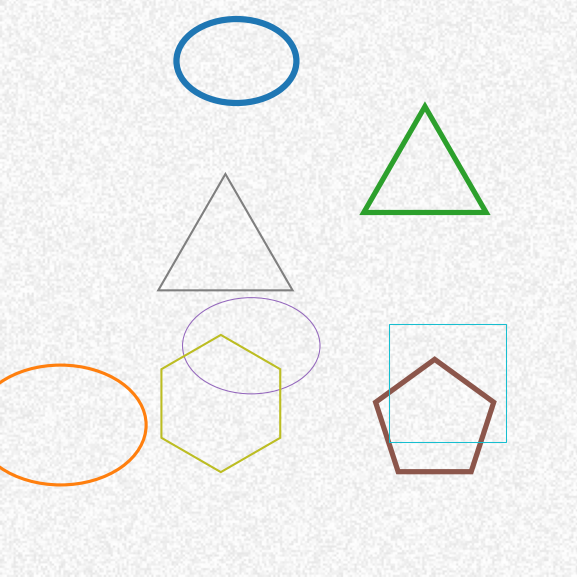[{"shape": "oval", "thickness": 3, "radius": 0.52, "center": [0.409, 0.893]}, {"shape": "oval", "thickness": 1.5, "radius": 0.74, "center": [0.105, 0.263]}, {"shape": "triangle", "thickness": 2.5, "radius": 0.61, "center": [0.736, 0.692]}, {"shape": "oval", "thickness": 0.5, "radius": 0.6, "center": [0.435, 0.4]}, {"shape": "pentagon", "thickness": 2.5, "radius": 0.54, "center": [0.753, 0.269]}, {"shape": "triangle", "thickness": 1, "radius": 0.67, "center": [0.39, 0.564]}, {"shape": "hexagon", "thickness": 1, "radius": 0.59, "center": [0.382, 0.3]}, {"shape": "square", "thickness": 0.5, "radius": 0.51, "center": [0.775, 0.336]}]